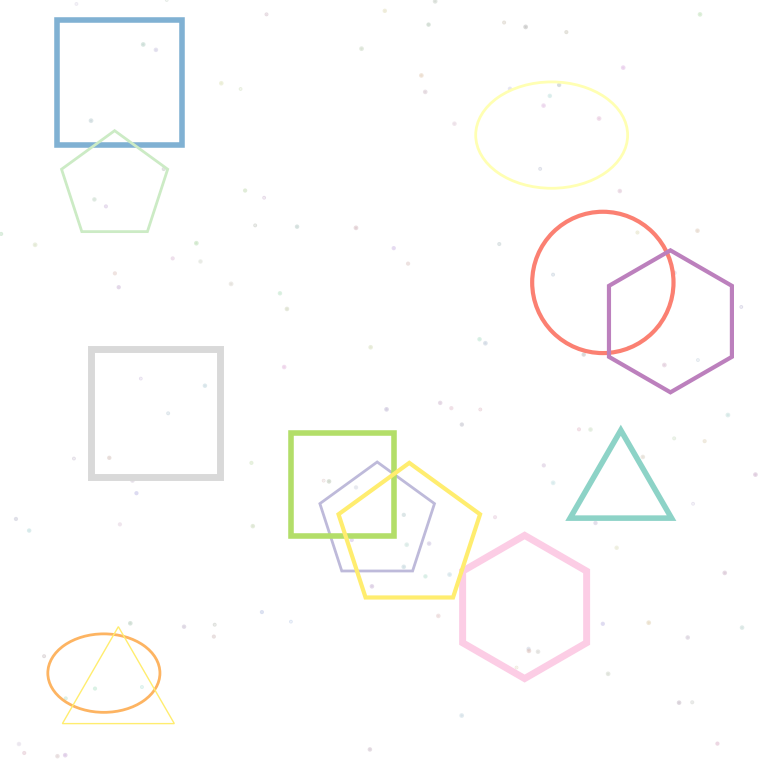[{"shape": "triangle", "thickness": 2, "radius": 0.38, "center": [0.806, 0.365]}, {"shape": "oval", "thickness": 1, "radius": 0.49, "center": [0.716, 0.825]}, {"shape": "pentagon", "thickness": 1, "radius": 0.39, "center": [0.49, 0.322]}, {"shape": "circle", "thickness": 1.5, "radius": 0.46, "center": [0.783, 0.633]}, {"shape": "square", "thickness": 2, "radius": 0.41, "center": [0.155, 0.893]}, {"shape": "oval", "thickness": 1, "radius": 0.36, "center": [0.135, 0.126]}, {"shape": "square", "thickness": 2, "radius": 0.33, "center": [0.444, 0.371]}, {"shape": "hexagon", "thickness": 2.5, "radius": 0.46, "center": [0.681, 0.212]}, {"shape": "square", "thickness": 2.5, "radius": 0.42, "center": [0.202, 0.464]}, {"shape": "hexagon", "thickness": 1.5, "radius": 0.46, "center": [0.871, 0.583]}, {"shape": "pentagon", "thickness": 1, "radius": 0.36, "center": [0.149, 0.758]}, {"shape": "pentagon", "thickness": 1.5, "radius": 0.48, "center": [0.532, 0.302]}, {"shape": "triangle", "thickness": 0.5, "radius": 0.42, "center": [0.154, 0.102]}]